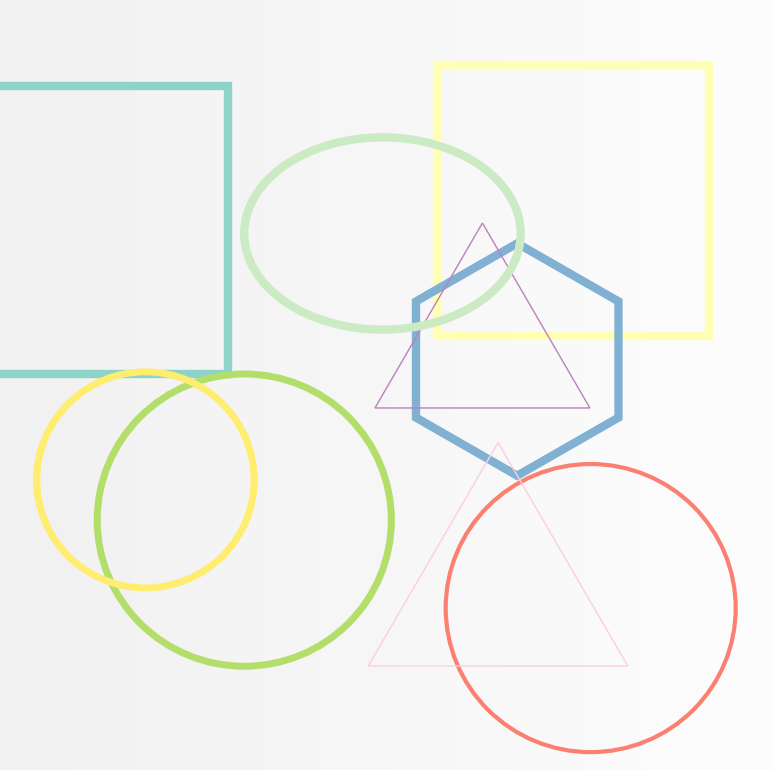[{"shape": "square", "thickness": 3, "radius": 0.94, "center": [0.107, 0.701]}, {"shape": "square", "thickness": 3, "radius": 0.88, "center": [0.74, 0.739]}, {"shape": "circle", "thickness": 1.5, "radius": 0.94, "center": [0.762, 0.21]}, {"shape": "hexagon", "thickness": 3, "radius": 0.75, "center": [0.667, 0.533]}, {"shape": "circle", "thickness": 2.5, "radius": 0.95, "center": [0.315, 0.325]}, {"shape": "triangle", "thickness": 0.5, "radius": 0.97, "center": [0.643, 0.232]}, {"shape": "triangle", "thickness": 0.5, "radius": 0.8, "center": [0.622, 0.55]}, {"shape": "oval", "thickness": 3, "radius": 0.89, "center": [0.493, 0.697]}, {"shape": "circle", "thickness": 2.5, "radius": 0.7, "center": [0.188, 0.377]}]